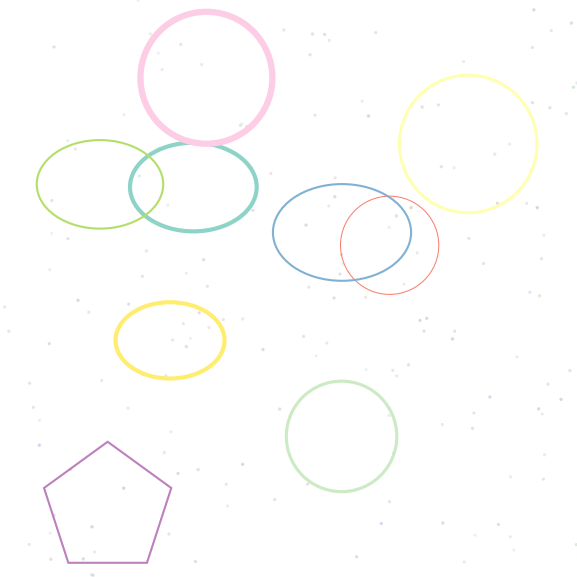[{"shape": "oval", "thickness": 2, "radius": 0.55, "center": [0.335, 0.675]}, {"shape": "circle", "thickness": 1.5, "radius": 0.6, "center": [0.811, 0.75]}, {"shape": "circle", "thickness": 0.5, "radius": 0.43, "center": [0.675, 0.574]}, {"shape": "oval", "thickness": 1, "radius": 0.6, "center": [0.592, 0.597]}, {"shape": "oval", "thickness": 1, "radius": 0.55, "center": [0.173, 0.68]}, {"shape": "circle", "thickness": 3, "radius": 0.57, "center": [0.357, 0.864]}, {"shape": "pentagon", "thickness": 1, "radius": 0.58, "center": [0.186, 0.118]}, {"shape": "circle", "thickness": 1.5, "radius": 0.48, "center": [0.591, 0.243]}, {"shape": "oval", "thickness": 2, "radius": 0.47, "center": [0.294, 0.41]}]